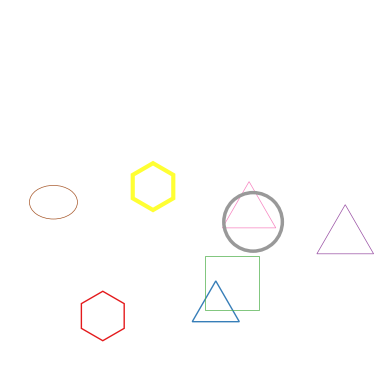[{"shape": "hexagon", "thickness": 1, "radius": 0.32, "center": [0.267, 0.179]}, {"shape": "triangle", "thickness": 1, "radius": 0.35, "center": [0.56, 0.2]}, {"shape": "square", "thickness": 0.5, "radius": 0.35, "center": [0.602, 0.266]}, {"shape": "triangle", "thickness": 0.5, "radius": 0.43, "center": [0.897, 0.383]}, {"shape": "hexagon", "thickness": 3, "radius": 0.3, "center": [0.397, 0.515]}, {"shape": "oval", "thickness": 0.5, "radius": 0.31, "center": [0.139, 0.475]}, {"shape": "triangle", "thickness": 0.5, "radius": 0.4, "center": [0.647, 0.448]}, {"shape": "circle", "thickness": 2.5, "radius": 0.38, "center": [0.657, 0.424]}]